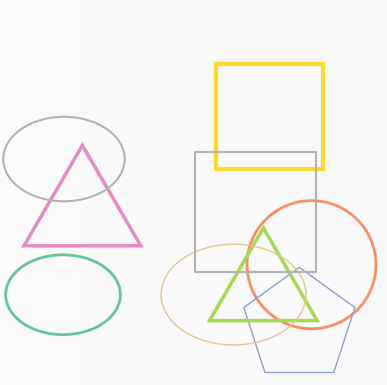[{"shape": "oval", "thickness": 2, "radius": 0.74, "center": [0.163, 0.234]}, {"shape": "circle", "thickness": 2, "radius": 0.83, "center": [0.804, 0.312]}, {"shape": "pentagon", "thickness": 1, "radius": 0.75, "center": [0.773, 0.155]}, {"shape": "triangle", "thickness": 2.5, "radius": 0.87, "center": [0.213, 0.449]}, {"shape": "triangle", "thickness": 2.5, "radius": 0.8, "center": [0.68, 0.247]}, {"shape": "square", "thickness": 3, "radius": 0.69, "center": [0.695, 0.698]}, {"shape": "oval", "thickness": 1, "radius": 0.93, "center": [0.603, 0.235]}, {"shape": "oval", "thickness": 1.5, "radius": 0.78, "center": [0.165, 0.587]}, {"shape": "square", "thickness": 1.5, "radius": 0.78, "center": [0.66, 0.449]}]